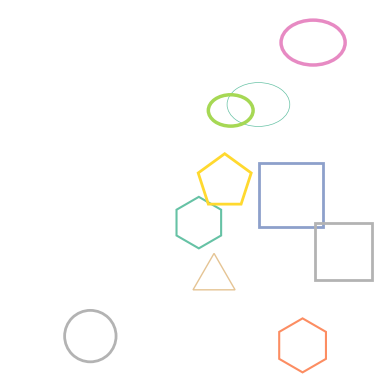[{"shape": "hexagon", "thickness": 1.5, "radius": 0.33, "center": [0.516, 0.422]}, {"shape": "oval", "thickness": 0.5, "radius": 0.41, "center": [0.671, 0.729]}, {"shape": "hexagon", "thickness": 1.5, "radius": 0.35, "center": [0.786, 0.103]}, {"shape": "square", "thickness": 2, "radius": 0.42, "center": [0.756, 0.493]}, {"shape": "oval", "thickness": 2.5, "radius": 0.42, "center": [0.813, 0.889]}, {"shape": "oval", "thickness": 2.5, "radius": 0.29, "center": [0.599, 0.713]}, {"shape": "pentagon", "thickness": 2, "radius": 0.36, "center": [0.584, 0.528]}, {"shape": "triangle", "thickness": 1, "radius": 0.32, "center": [0.556, 0.279]}, {"shape": "circle", "thickness": 2, "radius": 0.33, "center": [0.235, 0.127]}, {"shape": "square", "thickness": 2, "radius": 0.37, "center": [0.893, 0.346]}]